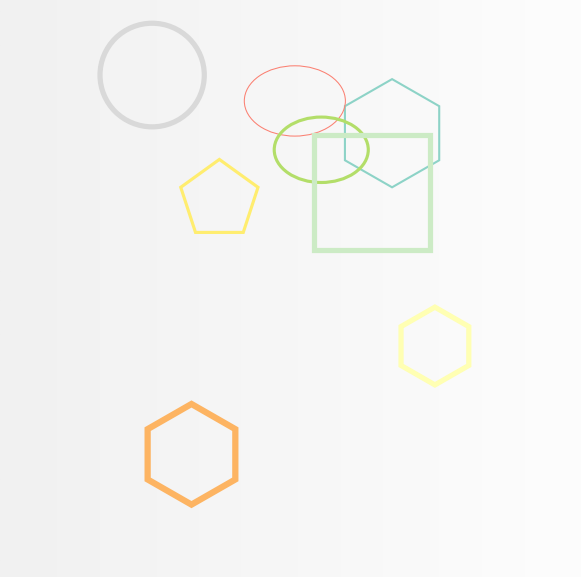[{"shape": "hexagon", "thickness": 1, "radius": 0.47, "center": [0.675, 0.768]}, {"shape": "hexagon", "thickness": 2.5, "radius": 0.34, "center": [0.748, 0.4]}, {"shape": "oval", "thickness": 0.5, "radius": 0.43, "center": [0.507, 0.824]}, {"shape": "hexagon", "thickness": 3, "radius": 0.44, "center": [0.329, 0.212]}, {"shape": "oval", "thickness": 1.5, "radius": 0.4, "center": [0.553, 0.74]}, {"shape": "circle", "thickness": 2.5, "radius": 0.45, "center": [0.262, 0.869]}, {"shape": "square", "thickness": 2.5, "radius": 0.5, "center": [0.64, 0.665]}, {"shape": "pentagon", "thickness": 1.5, "radius": 0.35, "center": [0.377, 0.653]}]